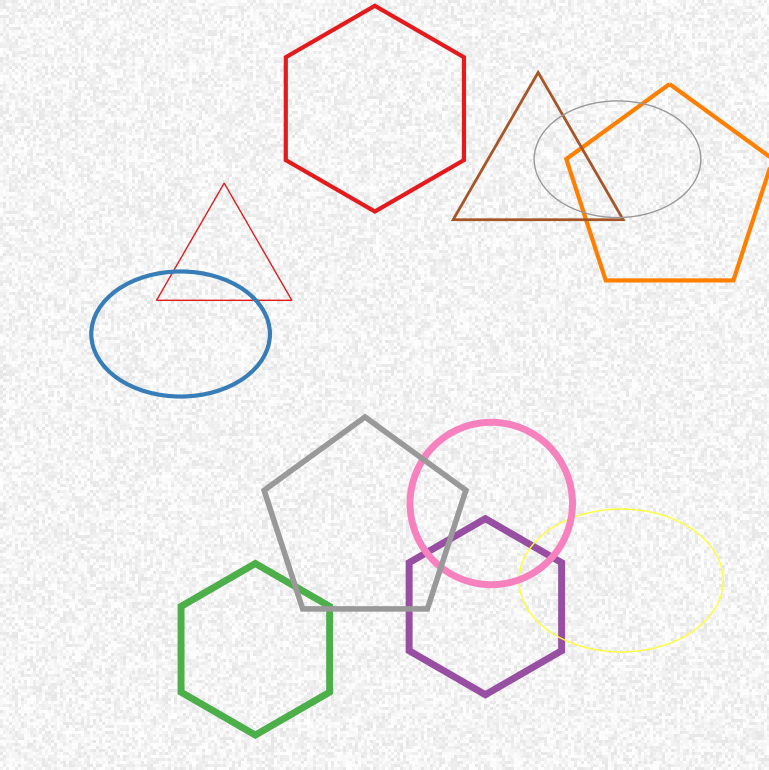[{"shape": "triangle", "thickness": 0.5, "radius": 0.51, "center": [0.291, 0.661]}, {"shape": "hexagon", "thickness": 1.5, "radius": 0.67, "center": [0.487, 0.859]}, {"shape": "oval", "thickness": 1.5, "radius": 0.58, "center": [0.235, 0.566]}, {"shape": "hexagon", "thickness": 2.5, "radius": 0.56, "center": [0.332, 0.157]}, {"shape": "hexagon", "thickness": 2.5, "radius": 0.57, "center": [0.63, 0.212]}, {"shape": "pentagon", "thickness": 1.5, "radius": 0.7, "center": [0.87, 0.75]}, {"shape": "oval", "thickness": 0.5, "radius": 0.66, "center": [0.807, 0.246]}, {"shape": "triangle", "thickness": 1, "radius": 0.64, "center": [0.699, 0.778]}, {"shape": "circle", "thickness": 2.5, "radius": 0.53, "center": [0.638, 0.346]}, {"shape": "oval", "thickness": 0.5, "radius": 0.54, "center": [0.802, 0.793]}, {"shape": "pentagon", "thickness": 2, "radius": 0.69, "center": [0.474, 0.321]}]